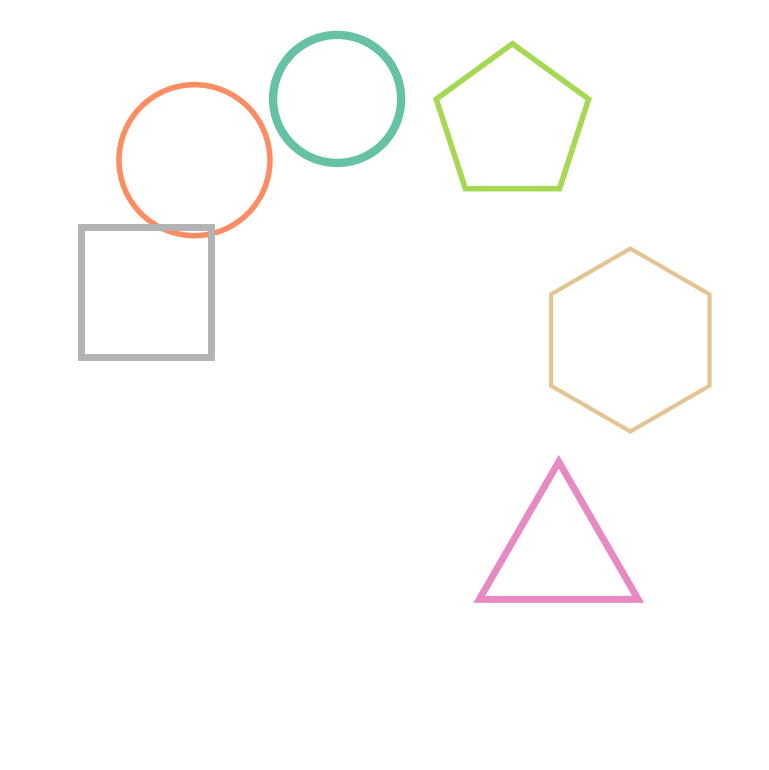[{"shape": "circle", "thickness": 3, "radius": 0.42, "center": [0.438, 0.872]}, {"shape": "circle", "thickness": 2, "radius": 0.49, "center": [0.253, 0.792]}, {"shape": "triangle", "thickness": 2.5, "radius": 0.6, "center": [0.726, 0.281]}, {"shape": "pentagon", "thickness": 2, "radius": 0.52, "center": [0.666, 0.839]}, {"shape": "hexagon", "thickness": 1.5, "radius": 0.59, "center": [0.819, 0.558]}, {"shape": "square", "thickness": 2.5, "radius": 0.42, "center": [0.19, 0.621]}]